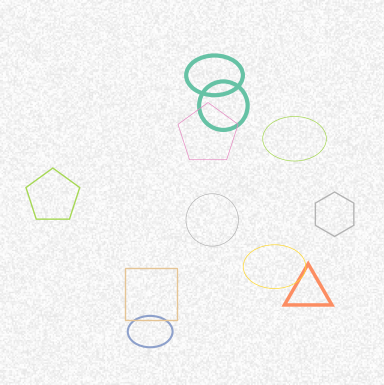[{"shape": "oval", "thickness": 3, "radius": 0.37, "center": [0.557, 0.804]}, {"shape": "circle", "thickness": 3, "radius": 0.31, "center": [0.58, 0.726]}, {"shape": "triangle", "thickness": 2.5, "radius": 0.36, "center": [0.8, 0.244]}, {"shape": "oval", "thickness": 1.5, "radius": 0.29, "center": [0.39, 0.139]}, {"shape": "pentagon", "thickness": 0.5, "radius": 0.41, "center": [0.54, 0.652]}, {"shape": "oval", "thickness": 0.5, "radius": 0.41, "center": [0.765, 0.64]}, {"shape": "pentagon", "thickness": 1, "radius": 0.37, "center": [0.137, 0.49]}, {"shape": "oval", "thickness": 0.5, "radius": 0.41, "center": [0.713, 0.307]}, {"shape": "square", "thickness": 1, "radius": 0.34, "center": [0.392, 0.237]}, {"shape": "hexagon", "thickness": 1, "radius": 0.29, "center": [0.869, 0.444]}, {"shape": "circle", "thickness": 0.5, "radius": 0.34, "center": [0.551, 0.429]}]